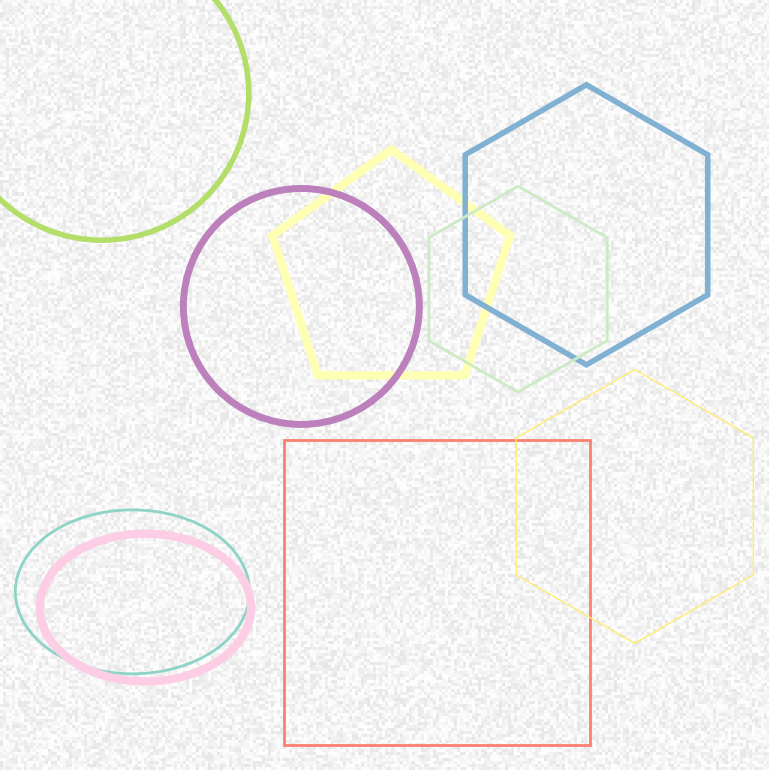[{"shape": "oval", "thickness": 1, "radius": 0.76, "center": [0.172, 0.231]}, {"shape": "pentagon", "thickness": 3, "radius": 0.81, "center": [0.508, 0.644]}, {"shape": "square", "thickness": 1, "radius": 0.99, "center": [0.567, 0.231]}, {"shape": "hexagon", "thickness": 2, "radius": 0.91, "center": [0.762, 0.708]}, {"shape": "circle", "thickness": 2, "radius": 0.95, "center": [0.132, 0.879]}, {"shape": "oval", "thickness": 3, "radius": 0.69, "center": [0.189, 0.211]}, {"shape": "circle", "thickness": 2.5, "radius": 0.77, "center": [0.391, 0.602]}, {"shape": "hexagon", "thickness": 1, "radius": 0.67, "center": [0.673, 0.624]}, {"shape": "hexagon", "thickness": 0.5, "radius": 0.89, "center": [0.824, 0.342]}]